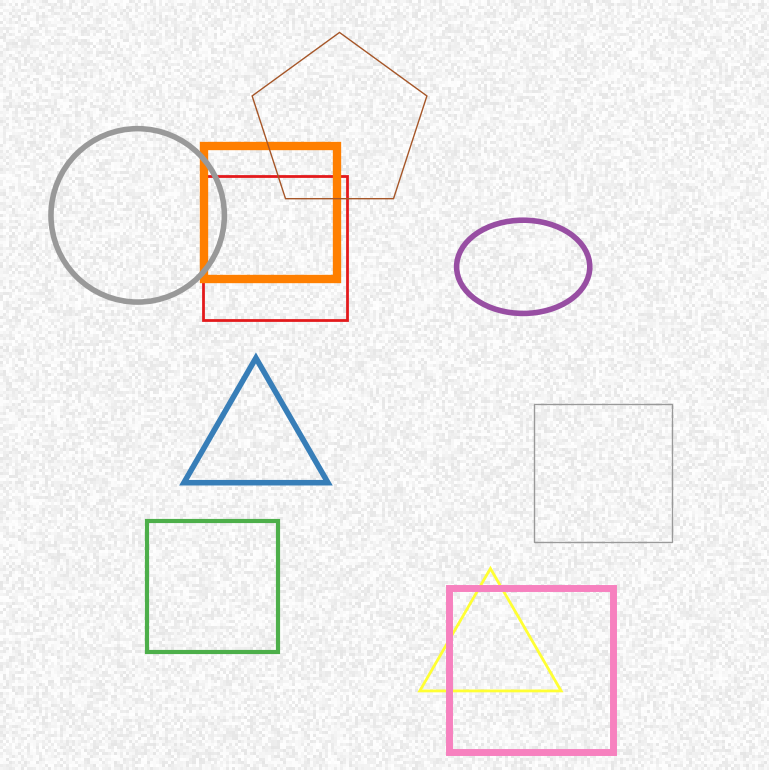[{"shape": "square", "thickness": 1, "radius": 0.47, "center": [0.358, 0.678]}, {"shape": "triangle", "thickness": 2, "radius": 0.54, "center": [0.332, 0.427]}, {"shape": "square", "thickness": 1.5, "radius": 0.43, "center": [0.276, 0.238]}, {"shape": "oval", "thickness": 2, "radius": 0.43, "center": [0.679, 0.653]}, {"shape": "square", "thickness": 3, "radius": 0.43, "center": [0.351, 0.725]}, {"shape": "triangle", "thickness": 1, "radius": 0.53, "center": [0.637, 0.156]}, {"shape": "pentagon", "thickness": 0.5, "radius": 0.6, "center": [0.441, 0.839]}, {"shape": "square", "thickness": 2.5, "radius": 0.53, "center": [0.689, 0.13]}, {"shape": "circle", "thickness": 2, "radius": 0.56, "center": [0.179, 0.72]}, {"shape": "square", "thickness": 0.5, "radius": 0.45, "center": [0.783, 0.385]}]